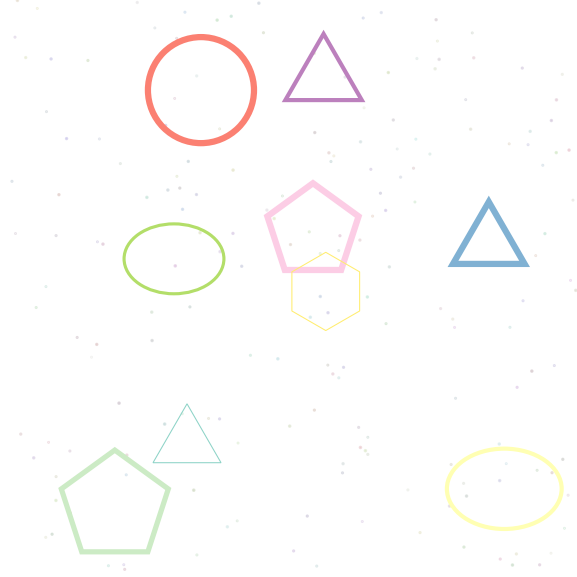[{"shape": "triangle", "thickness": 0.5, "radius": 0.34, "center": [0.324, 0.232]}, {"shape": "oval", "thickness": 2, "radius": 0.5, "center": [0.873, 0.153]}, {"shape": "circle", "thickness": 3, "radius": 0.46, "center": [0.348, 0.843]}, {"shape": "triangle", "thickness": 3, "radius": 0.36, "center": [0.846, 0.578]}, {"shape": "oval", "thickness": 1.5, "radius": 0.43, "center": [0.301, 0.551]}, {"shape": "pentagon", "thickness": 3, "radius": 0.42, "center": [0.542, 0.599]}, {"shape": "triangle", "thickness": 2, "radius": 0.38, "center": [0.56, 0.864]}, {"shape": "pentagon", "thickness": 2.5, "radius": 0.49, "center": [0.199, 0.122]}, {"shape": "hexagon", "thickness": 0.5, "radius": 0.34, "center": [0.564, 0.495]}]